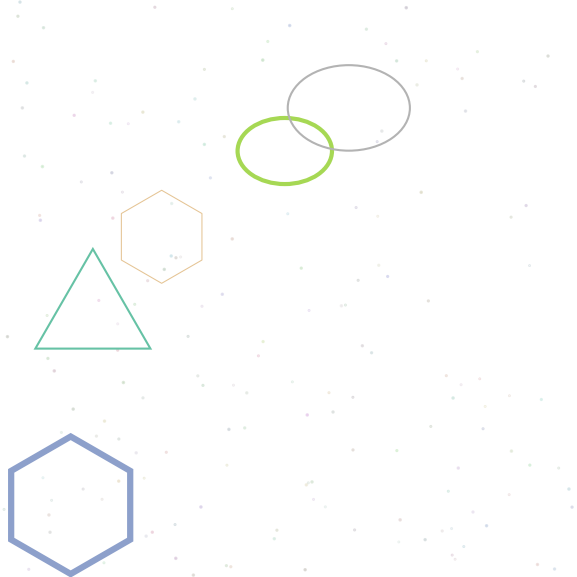[{"shape": "triangle", "thickness": 1, "radius": 0.58, "center": [0.161, 0.453]}, {"shape": "hexagon", "thickness": 3, "radius": 0.6, "center": [0.122, 0.124]}, {"shape": "oval", "thickness": 2, "radius": 0.41, "center": [0.493, 0.738]}, {"shape": "hexagon", "thickness": 0.5, "radius": 0.4, "center": [0.28, 0.589]}, {"shape": "oval", "thickness": 1, "radius": 0.53, "center": [0.604, 0.812]}]